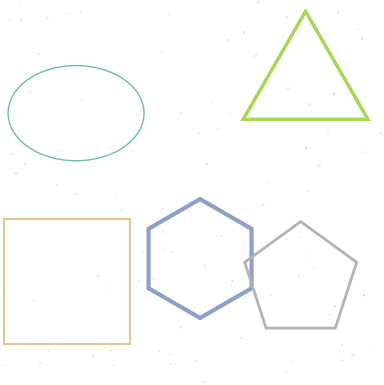[{"shape": "oval", "thickness": 1, "radius": 0.88, "center": [0.198, 0.706]}, {"shape": "hexagon", "thickness": 3, "radius": 0.77, "center": [0.52, 0.328]}, {"shape": "triangle", "thickness": 2.5, "radius": 0.94, "center": [0.794, 0.784]}, {"shape": "square", "thickness": 1.5, "radius": 0.81, "center": [0.174, 0.269]}, {"shape": "pentagon", "thickness": 2, "radius": 0.76, "center": [0.781, 0.271]}]